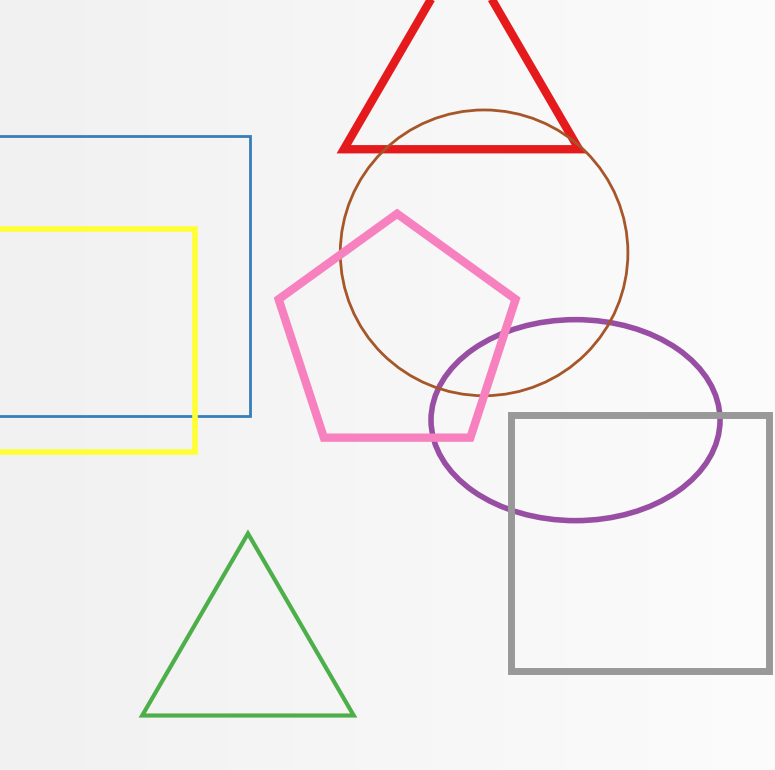[{"shape": "triangle", "thickness": 3, "radius": 0.88, "center": [0.595, 0.894]}, {"shape": "square", "thickness": 1, "radius": 0.91, "center": [0.141, 0.642]}, {"shape": "triangle", "thickness": 1.5, "radius": 0.79, "center": [0.32, 0.15]}, {"shape": "oval", "thickness": 2, "radius": 0.93, "center": [0.743, 0.454]}, {"shape": "square", "thickness": 2, "radius": 0.72, "center": [0.108, 0.558]}, {"shape": "circle", "thickness": 1, "radius": 0.93, "center": [0.625, 0.672]}, {"shape": "pentagon", "thickness": 3, "radius": 0.8, "center": [0.512, 0.562]}, {"shape": "square", "thickness": 2.5, "radius": 0.83, "center": [0.826, 0.295]}]